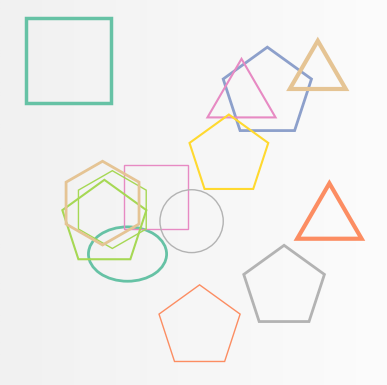[{"shape": "oval", "thickness": 2, "radius": 0.5, "center": [0.329, 0.34]}, {"shape": "square", "thickness": 2.5, "radius": 0.55, "center": [0.177, 0.843]}, {"shape": "triangle", "thickness": 3, "radius": 0.48, "center": [0.85, 0.428]}, {"shape": "pentagon", "thickness": 1, "radius": 0.55, "center": [0.515, 0.15]}, {"shape": "pentagon", "thickness": 2, "radius": 0.6, "center": [0.69, 0.758]}, {"shape": "triangle", "thickness": 1.5, "radius": 0.51, "center": [0.623, 0.746]}, {"shape": "square", "thickness": 1, "radius": 0.42, "center": [0.403, 0.489]}, {"shape": "hexagon", "thickness": 1, "radius": 0.5, "center": [0.29, 0.456]}, {"shape": "pentagon", "thickness": 1.5, "radius": 0.57, "center": [0.269, 0.419]}, {"shape": "pentagon", "thickness": 1.5, "radius": 0.53, "center": [0.591, 0.596]}, {"shape": "triangle", "thickness": 3, "radius": 0.42, "center": [0.82, 0.811]}, {"shape": "hexagon", "thickness": 2, "radius": 0.54, "center": [0.265, 0.472]}, {"shape": "circle", "thickness": 1, "radius": 0.41, "center": [0.494, 0.426]}, {"shape": "pentagon", "thickness": 2, "radius": 0.55, "center": [0.733, 0.253]}]